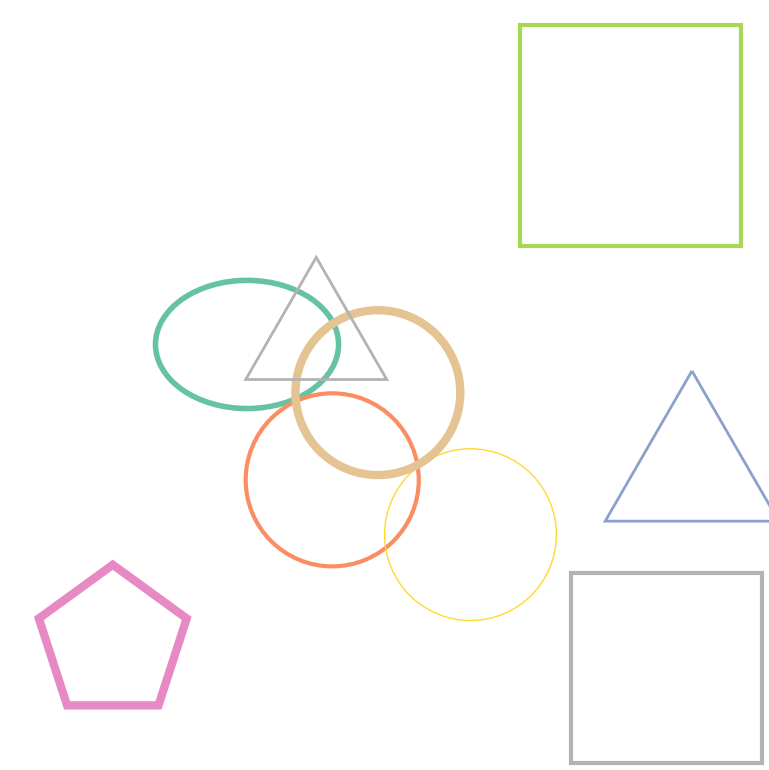[{"shape": "oval", "thickness": 2, "radius": 0.59, "center": [0.321, 0.553]}, {"shape": "circle", "thickness": 1.5, "radius": 0.56, "center": [0.431, 0.377]}, {"shape": "triangle", "thickness": 1, "radius": 0.65, "center": [0.899, 0.388]}, {"shape": "pentagon", "thickness": 3, "radius": 0.5, "center": [0.146, 0.166]}, {"shape": "square", "thickness": 1.5, "radius": 0.72, "center": [0.819, 0.824]}, {"shape": "circle", "thickness": 0.5, "radius": 0.56, "center": [0.611, 0.306]}, {"shape": "circle", "thickness": 3, "radius": 0.54, "center": [0.491, 0.49]}, {"shape": "triangle", "thickness": 1, "radius": 0.53, "center": [0.411, 0.56]}, {"shape": "square", "thickness": 1.5, "radius": 0.62, "center": [0.865, 0.132]}]